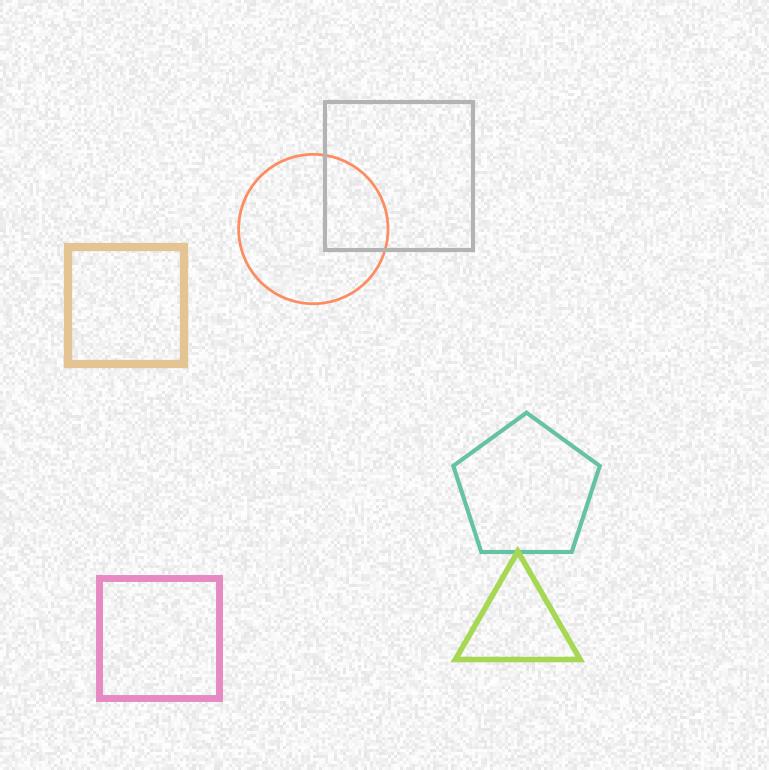[{"shape": "pentagon", "thickness": 1.5, "radius": 0.5, "center": [0.684, 0.364]}, {"shape": "circle", "thickness": 1, "radius": 0.49, "center": [0.407, 0.703]}, {"shape": "square", "thickness": 2.5, "radius": 0.39, "center": [0.207, 0.172]}, {"shape": "triangle", "thickness": 2, "radius": 0.47, "center": [0.672, 0.19]}, {"shape": "square", "thickness": 3, "radius": 0.38, "center": [0.163, 0.603]}, {"shape": "square", "thickness": 1.5, "radius": 0.48, "center": [0.519, 0.771]}]